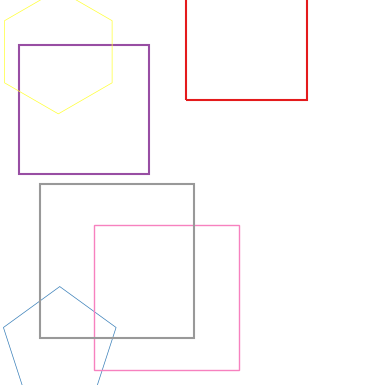[{"shape": "square", "thickness": 1.5, "radius": 0.79, "center": [0.641, 0.897]}, {"shape": "pentagon", "thickness": 0.5, "radius": 0.77, "center": [0.155, 0.102]}, {"shape": "square", "thickness": 1.5, "radius": 0.84, "center": [0.218, 0.715]}, {"shape": "hexagon", "thickness": 0.5, "radius": 0.81, "center": [0.151, 0.866]}, {"shape": "square", "thickness": 1, "radius": 0.94, "center": [0.432, 0.226]}, {"shape": "square", "thickness": 1.5, "radius": 1.0, "center": [0.303, 0.323]}]